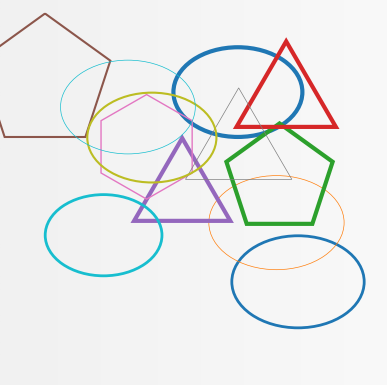[{"shape": "oval", "thickness": 2, "radius": 0.85, "center": [0.769, 0.268]}, {"shape": "oval", "thickness": 3, "radius": 0.83, "center": [0.614, 0.761]}, {"shape": "oval", "thickness": 0.5, "radius": 0.87, "center": [0.713, 0.422]}, {"shape": "pentagon", "thickness": 3, "radius": 0.72, "center": [0.721, 0.535]}, {"shape": "triangle", "thickness": 3, "radius": 0.74, "center": [0.739, 0.744]}, {"shape": "triangle", "thickness": 3, "radius": 0.72, "center": [0.47, 0.498]}, {"shape": "pentagon", "thickness": 1.5, "radius": 0.89, "center": [0.116, 0.788]}, {"shape": "hexagon", "thickness": 1, "radius": 0.68, "center": [0.378, 0.619]}, {"shape": "triangle", "thickness": 0.5, "radius": 0.79, "center": [0.616, 0.613]}, {"shape": "oval", "thickness": 1.5, "radius": 0.83, "center": [0.392, 0.643]}, {"shape": "oval", "thickness": 2, "radius": 0.75, "center": [0.267, 0.389]}, {"shape": "oval", "thickness": 0.5, "radius": 0.87, "center": [0.33, 0.722]}]